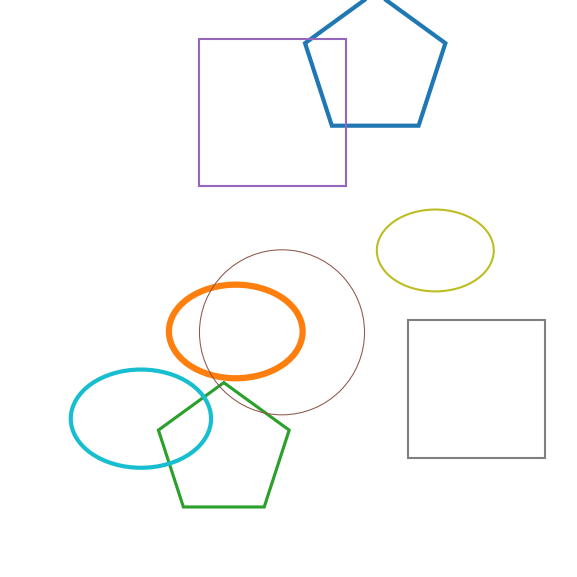[{"shape": "pentagon", "thickness": 2, "radius": 0.64, "center": [0.65, 0.885]}, {"shape": "oval", "thickness": 3, "radius": 0.58, "center": [0.408, 0.425]}, {"shape": "pentagon", "thickness": 1.5, "radius": 0.6, "center": [0.388, 0.218]}, {"shape": "square", "thickness": 1, "radius": 0.64, "center": [0.472, 0.804]}, {"shape": "circle", "thickness": 0.5, "radius": 0.71, "center": [0.488, 0.424]}, {"shape": "square", "thickness": 1, "radius": 0.6, "center": [0.825, 0.325]}, {"shape": "oval", "thickness": 1, "radius": 0.51, "center": [0.754, 0.565]}, {"shape": "oval", "thickness": 2, "radius": 0.61, "center": [0.244, 0.274]}]